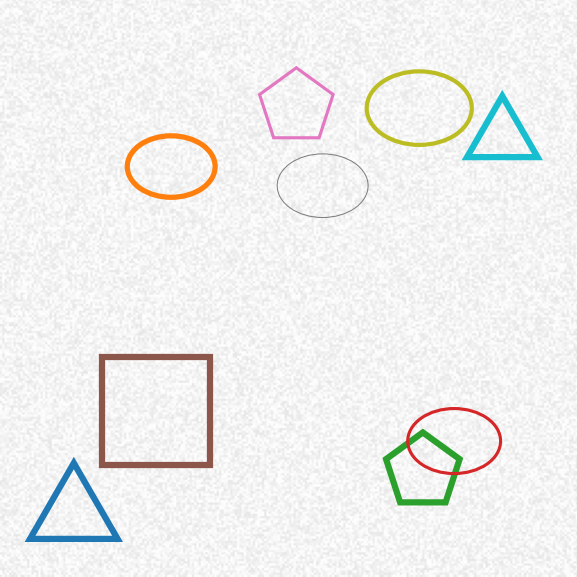[{"shape": "triangle", "thickness": 3, "radius": 0.44, "center": [0.128, 0.11]}, {"shape": "oval", "thickness": 2.5, "radius": 0.38, "center": [0.296, 0.711]}, {"shape": "pentagon", "thickness": 3, "radius": 0.33, "center": [0.732, 0.183]}, {"shape": "oval", "thickness": 1.5, "radius": 0.4, "center": [0.786, 0.235]}, {"shape": "square", "thickness": 3, "radius": 0.47, "center": [0.27, 0.287]}, {"shape": "pentagon", "thickness": 1.5, "radius": 0.33, "center": [0.513, 0.815]}, {"shape": "oval", "thickness": 0.5, "radius": 0.39, "center": [0.559, 0.678]}, {"shape": "oval", "thickness": 2, "radius": 0.45, "center": [0.726, 0.812]}, {"shape": "triangle", "thickness": 3, "radius": 0.35, "center": [0.87, 0.762]}]